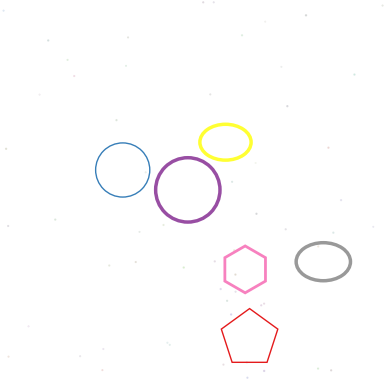[{"shape": "pentagon", "thickness": 1, "radius": 0.39, "center": [0.648, 0.121]}, {"shape": "circle", "thickness": 1, "radius": 0.35, "center": [0.319, 0.558]}, {"shape": "circle", "thickness": 2.5, "radius": 0.42, "center": [0.488, 0.507]}, {"shape": "oval", "thickness": 2.5, "radius": 0.33, "center": [0.586, 0.631]}, {"shape": "hexagon", "thickness": 2, "radius": 0.3, "center": [0.637, 0.3]}, {"shape": "oval", "thickness": 2.5, "radius": 0.35, "center": [0.84, 0.32]}]